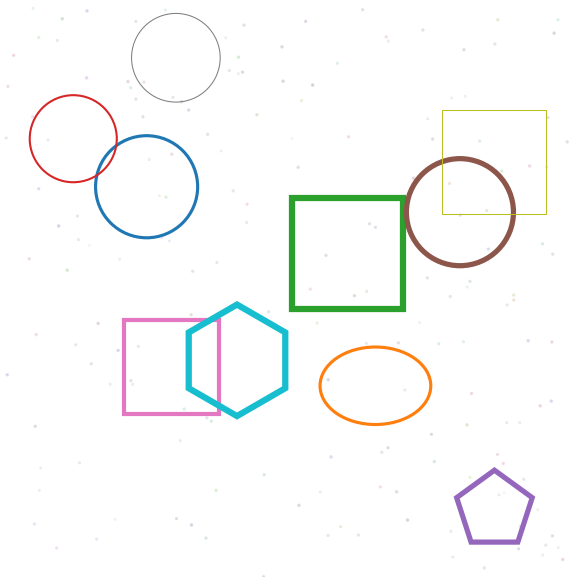[{"shape": "circle", "thickness": 1.5, "radius": 0.44, "center": [0.254, 0.676]}, {"shape": "oval", "thickness": 1.5, "radius": 0.48, "center": [0.65, 0.331]}, {"shape": "square", "thickness": 3, "radius": 0.48, "center": [0.602, 0.56]}, {"shape": "circle", "thickness": 1, "radius": 0.38, "center": [0.127, 0.759]}, {"shape": "pentagon", "thickness": 2.5, "radius": 0.34, "center": [0.856, 0.116]}, {"shape": "circle", "thickness": 2.5, "radius": 0.46, "center": [0.796, 0.632]}, {"shape": "square", "thickness": 2, "radius": 0.41, "center": [0.297, 0.363]}, {"shape": "circle", "thickness": 0.5, "radius": 0.38, "center": [0.305, 0.899]}, {"shape": "square", "thickness": 0.5, "radius": 0.45, "center": [0.855, 0.719]}, {"shape": "hexagon", "thickness": 3, "radius": 0.48, "center": [0.41, 0.375]}]